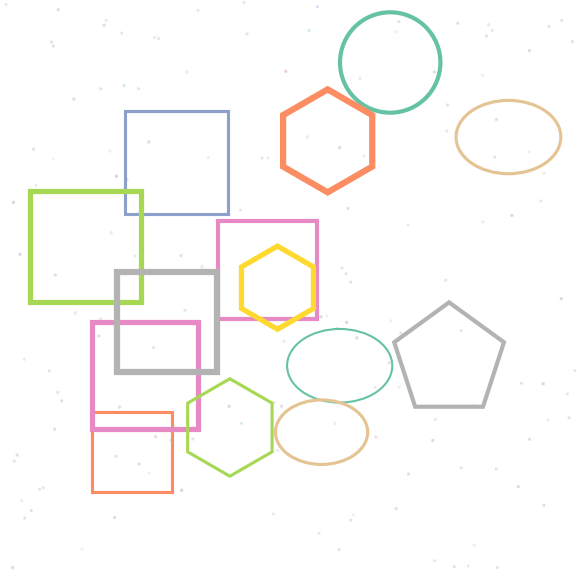[{"shape": "circle", "thickness": 2, "radius": 0.43, "center": [0.676, 0.891]}, {"shape": "oval", "thickness": 1, "radius": 0.46, "center": [0.588, 0.366]}, {"shape": "square", "thickness": 1.5, "radius": 0.34, "center": [0.229, 0.217]}, {"shape": "hexagon", "thickness": 3, "radius": 0.45, "center": [0.567, 0.755]}, {"shape": "square", "thickness": 1.5, "radius": 0.45, "center": [0.306, 0.718]}, {"shape": "square", "thickness": 2.5, "radius": 0.46, "center": [0.251, 0.349]}, {"shape": "square", "thickness": 2, "radius": 0.43, "center": [0.463, 0.532]}, {"shape": "hexagon", "thickness": 1.5, "radius": 0.42, "center": [0.398, 0.259]}, {"shape": "square", "thickness": 2.5, "radius": 0.48, "center": [0.149, 0.572]}, {"shape": "hexagon", "thickness": 2.5, "radius": 0.36, "center": [0.48, 0.501]}, {"shape": "oval", "thickness": 1.5, "radius": 0.45, "center": [0.88, 0.762]}, {"shape": "oval", "thickness": 1.5, "radius": 0.4, "center": [0.557, 0.251]}, {"shape": "pentagon", "thickness": 2, "radius": 0.5, "center": [0.778, 0.376]}, {"shape": "square", "thickness": 3, "radius": 0.43, "center": [0.289, 0.441]}]